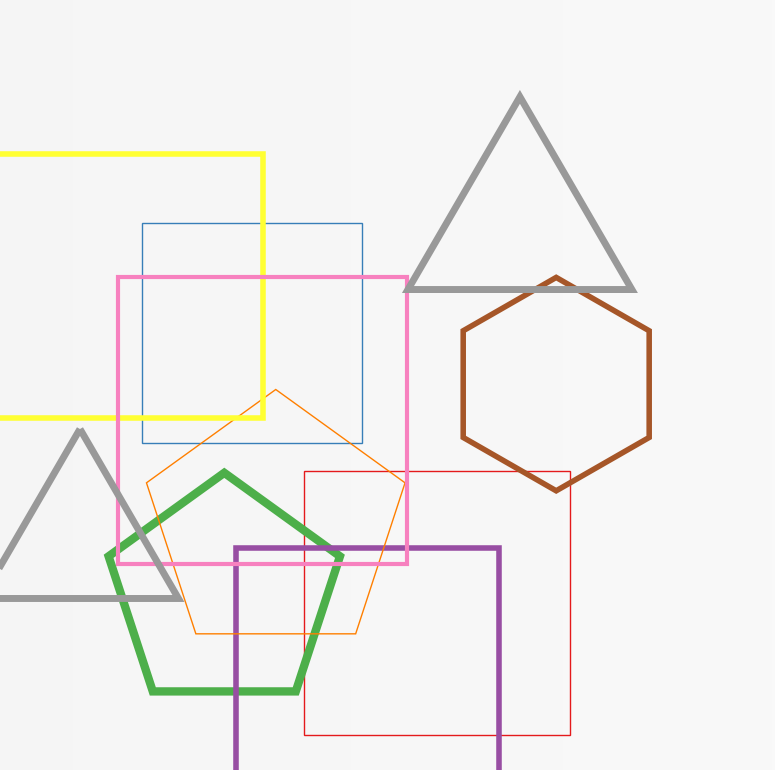[{"shape": "square", "thickness": 0.5, "radius": 0.86, "center": [0.564, 0.217]}, {"shape": "square", "thickness": 0.5, "radius": 0.71, "center": [0.325, 0.568]}, {"shape": "pentagon", "thickness": 3, "radius": 0.78, "center": [0.289, 0.229]}, {"shape": "square", "thickness": 2, "radius": 0.85, "center": [0.474, 0.119]}, {"shape": "pentagon", "thickness": 0.5, "radius": 0.88, "center": [0.356, 0.319]}, {"shape": "square", "thickness": 2, "radius": 0.86, "center": [0.168, 0.629]}, {"shape": "hexagon", "thickness": 2, "radius": 0.69, "center": [0.718, 0.501]}, {"shape": "square", "thickness": 1.5, "radius": 0.93, "center": [0.339, 0.454]}, {"shape": "triangle", "thickness": 2.5, "radius": 0.73, "center": [0.103, 0.296]}, {"shape": "triangle", "thickness": 2.5, "radius": 0.83, "center": [0.671, 0.707]}]